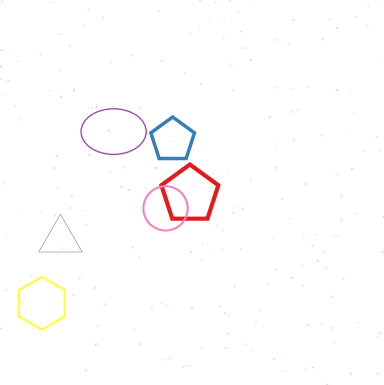[{"shape": "pentagon", "thickness": 3, "radius": 0.39, "center": [0.493, 0.495]}, {"shape": "pentagon", "thickness": 2.5, "radius": 0.3, "center": [0.448, 0.636]}, {"shape": "oval", "thickness": 1, "radius": 0.42, "center": [0.295, 0.658]}, {"shape": "hexagon", "thickness": 1.5, "radius": 0.34, "center": [0.109, 0.212]}, {"shape": "circle", "thickness": 1.5, "radius": 0.29, "center": [0.43, 0.459]}, {"shape": "triangle", "thickness": 0.5, "radius": 0.33, "center": [0.157, 0.378]}]